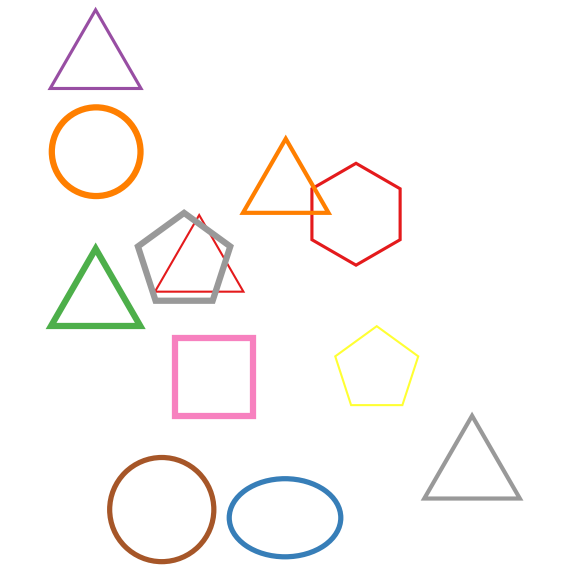[{"shape": "triangle", "thickness": 1, "radius": 0.44, "center": [0.345, 0.538]}, {"shape": "hexagon", "thickness": 1.5, "radius": 0.44, "center": [0.616, 0.628]}, {"shape": "oval", "thickness": 2.5, "radius": 0.48, "center": [0.494, 0.103]}, {"shape": "triangle", "thickness": 3, "radius": 0.45, "center": [0.166, 0.479]}, {"shape": "triangle", "thickness": 1.5, "radius": 0.45, "center": [0.166, 0.891]}, {"shape": "triangle", "thickness": 2, "radius": 0.43, "center": [0.495, 0.673]}, {"shape": "circle", "thickness": 3, "radius": 0.38, "center": [0.167, 0.736]}, {"shape": "pentagon", "thickness": 1, "radius": 0.38, "center": [0.652, 0.359]}, {"shape": "circle", "thickness": 2.5, "radius": 0.45, "center": [0.28, 0.117]}, {"shape": "square", "thickness": 3, "radius": 0.34, "center": [0.37, 0.345]}, {"shape": "triangle", "thickness": 2, "radius": 0.48, "center": [0.817, 0.184]}, {"shape": "pentagon", "thickness": 3, "radius": 0.42, "center": [0.319, 0.546]}]